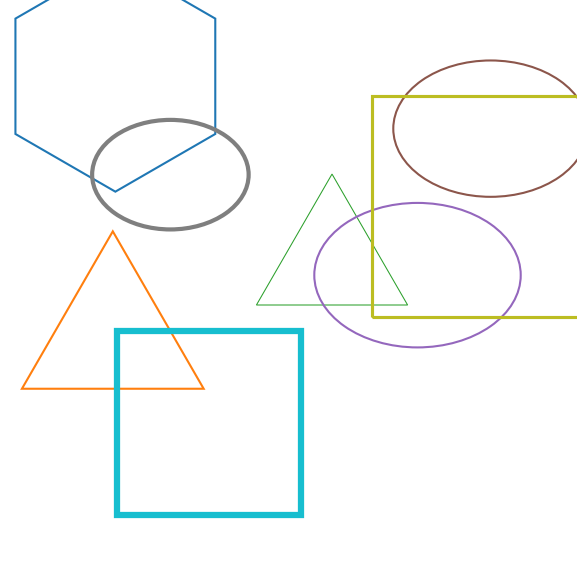[{"shape": "hexagon", "thickness": 1, "radius": 1.0, "center": [0.2, 0.867]}, {"shape": "triangle", "thickness": 1, "radius": 0.91, "center": [0.195, 0.417]}, {"shape": "triangle", "thickness": 0.5, "radius": 0.76, "center": [0.575, 0.547]}, {"shape": "oval", "thickness": 1, "radius": 0.89, "center": [0.723, 0.523]}, {"shape": "oval", "thickness": 1, "radius": 0.84, "center": [0.85, 0.776]}, {"shape": "oval", "thickness": 2, "radius": 0.68, "center": [0.295, 0.697]}, {"shape": "square", "thickness": 1.5, "radius": 0.95, "center": [0.834, 0.642]}, {"shape": "square", "thickness": 3, "radius": 0.8, "center": [0.362, 0.267]}]